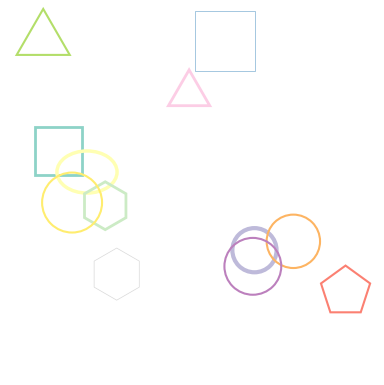[{"shape": "square", "thickness": 2, "radius": 0.31, "center": [0.152, 0.608]}, {"shape": "oval", "thickness": 2.5, "radius": 0.39, "center": [0.226, 0.553]}, {"shape": "circle", "thickness": 3, "radius": 0.29, "center": [0.661, 0.35]}, {"shape": "pentagon", "thickness": 1.5, "radius": 0.34, "center": [0.898, 0.243]}, {"shape": "square", "thickness": 0.5, "radius": 0.39, "center": [0.584, 0.893]}, {"shape": "circle", "thickness": 1.5, "radius": 0.35, "center": [0.762, 0.373]}, {"shape": "triangle", "thickness": 1.5, "radius": 0.4, "center": [0.112, 0.897]}, {"shape": "triangle", "thickness": 2, "radius": 0.31, "center": [0.491, 0.756]}, {"shape": "hexagon", "thickness": 0.5, "radius": 0.34, "center": [0.303, 0.288]}, {"shape": "circle", "thickness": 1.5, "radius": 0.37, "center": [0.657, 0.308]}, {"shape": "hexagon", "thickness": 2, "radius": 0.31, "center": [0.273, 0.466]}, {"shape": "circle", "thickness": 1.5, "radius": 0.39, "center": [0.187, 0.474]}]